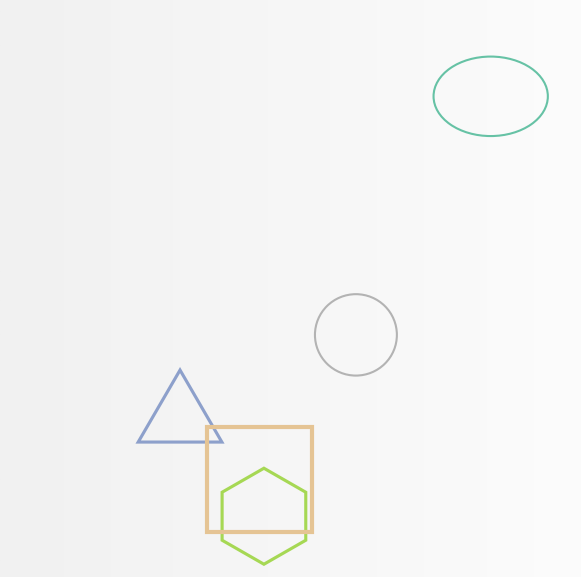[{"shape": "oval", "thickness": 1, "radius": 0.49, "center": [0.844, 0.832]}, {"shape": "triangle", "thickness": 1.5, "radius": 0.42, "center": [0.31, 0.275]}, {"shape": "hexagon", "thickness": 1.5, "radius": 0.42, "center": [0.454, 0.105]}, {"shape": "square", "thickness": 2, "radius": 0.45, "center": [0.446, 0.169]}, {"shape": "circle", "thickness": 1, "radius": 0.35, "center": [0.612, 0.419]}]